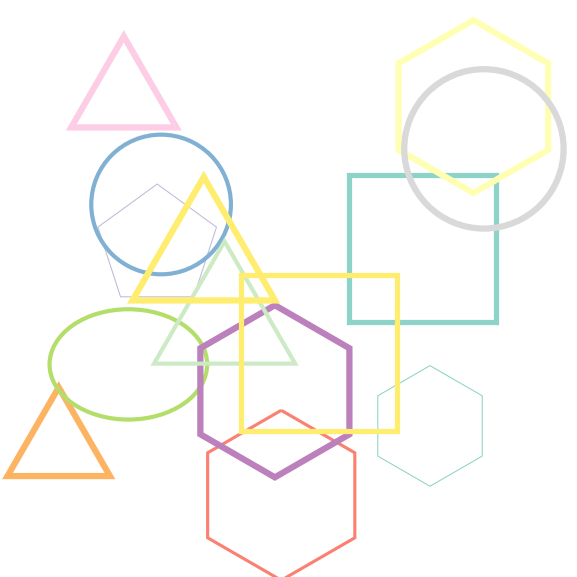[{"shape": "hexagon", "thickness": 0.5, "radius": 0.52, "center": [0.745, 0.262]}, {"shape": "square", "thickness": 2.5, "radius": 0.64, "center": [0.732, 0.569]}, {"shape": "hexagon", "thickness": 3, "radius": 0.75, "center": [0.82, 0.815]}, {"shape": "pentagon", "thickness": 0.5, "radius": 0.54, "center": [0.272, 0.572]}, {"shape": "hexagon", "thickness": 1.5, "radius": 0.74, "center": [0.487, 0.141]}, {"shape": "circle", "thickness": 2, "radius": 0.6, "center": [0.279, 0.645]}, {"shape": "triangle", "thickness": 3, "radius": 0.51, "center": [0.102, 0.226]}, {"shape": "oval", "thickness": 2, "radius": 0.68, "center": [0.222, 0.368]}, {"shape": "triangle", "thickness": 3, "radius": 0.53, "center": [0.214, 0.831]}, {"shape": "circle", "thickness": 3, "radius": 0.69, "center": [0.838, 0.741]}, {"shape": "hexagon", "thickness": 3, "radius": 0.75, "center": [0.476, 0.322]}, {"shape": "triangle", "thickness": 2, "radius": 0.71, "center": [0.389, 0.44]}, {"shape": "triangle", "thickness": 3, "radius": 0.71, "center": [0.353, 0.55]}, {"shape": "square", "thickness": 2.5, "radius": 0.67, "center": [0.552, 0.388]}]